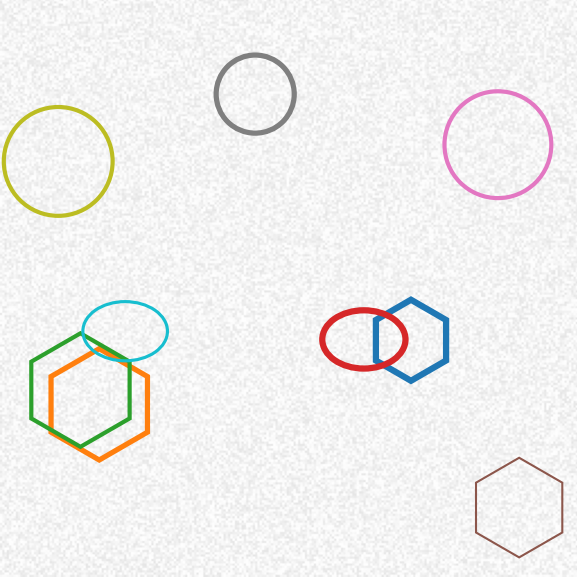[{"shape": "hexagon", "thickness": 3, "radius": 0.35, "center": [0.712, 0.41]}, {"shape": "hexagon", "thickness": 2.5, "radius": 0.48, "center": [0.172, 0.299]}, {"shape": "hexagon", "thickness": 2, "radius": 0.49, "center": [0.139, 0.324]}, {"shape": "oval", "thickness": 3, "radius": 0.36, "center": [0.63, 0.411]}, {"shape": "hexagon", "thickness": 1, "radius": 0.43, "center": [0.899, 0.12]}, {"shape": "circle", "thickness": 2, "radius": 0.46, "center": [0.862, 0.749]}, {"shape": "circle", "thickness": 2.5, "radius": 0.34, "center": [0.442, 0.836]}, {"shape": "circle", "thickness": 2, "radius": 0.47, "center": [0.101, 0.72]}, {"shape": "oval", "thickness": 1.5, "radius": 0.37, "center": [0.217, 0.426]}]